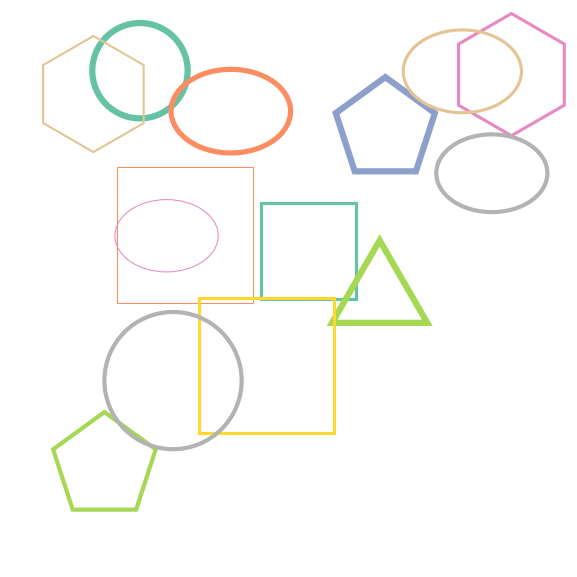[{"shape": "square", "thickness": 1.5, "radius": 0.41, "center": [0.534, 0.564]}, {"shape": "circle", "thickness": 3, "radius": 0.41, "center": [0.242, 0.877]}, {"shape": "oval", "thickness": 2.5, "radius": 0.52, "center": [0.4, 0.807]}, {"shape": "square", "thickness": 0.5, "radius": 0.59, "center": [0.32, 0.592]}, {"shape": "pentagon", "thickness": 3, "radius": 0.45, "center": [0.667, 0.775]}, {"shape": "hexagon", "thickness": 1.5, "radius": 0.53, "center": [0.886, 0.87]}, {"shape": "oval", "thickness": 0.5, "radius": 0.45, "center": [0.288, 0.591]}, {"shape": "pentagon", "thickness": 2, "radius": 0.47, "center": [0.181, 0.192]}, {"shape": "triangle", "thickness": 3, "radius": 0.48, "center": [0.657, 0.488]}, {"shape": "square", "thickness": 1.5, "radius": 0.58, "center": [0.461, 0.366]}, {"shape": "hexagon", "thickness": 1, "radius": 0.5, "center": [0.162, 0.836]}, {"shape": "oval", "thickness": 1.5, "radius": 0.51, "center": [0.801, 0.876]}, {"shape": "circle", "thickness": 2, "radius": 0.59, "center": [0.3, 0.34]}, {"shape": "oval", "thickness": 2, "radius": 0.48, "center": [0.852, 0.699]}]